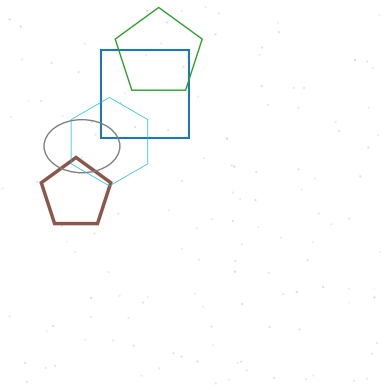[{"shape": "square", "thickness": 1.5, "radius": 0.57, "center": [0.377, 0.756]}, {"shape": "pentagon", "thickness": 1, "radius": 0.59, "center": [0.412, 0.862]}, {"shape": "pentagon", "thickness": 2.5, "radius": 0.47, "center": [0.198, 0.496]}, {"shape": "oval", "thickness": 1, "radius": 0.49, "center": [0.213, 0.62]}, {"shape": "hexagon", "thickness": 0.5, "radius": 0.57, "center": [0.284, 0.632]}]